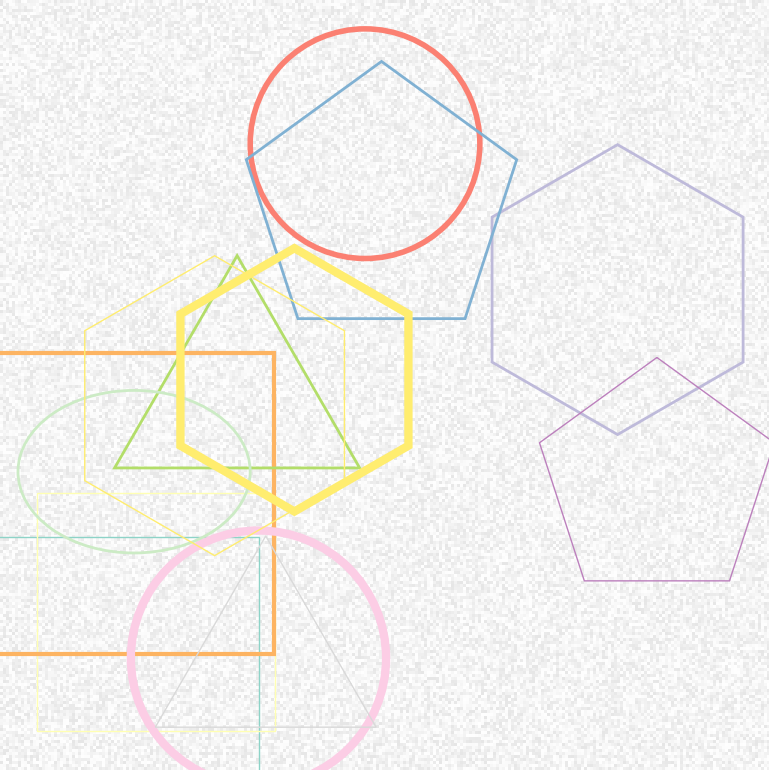[{"shape": "square", "thickness": 0.5, "radius": 0.91, "center": [0.155, 0.12]}, {"shape": "square", "thickness": 0.5, "radius": 0.77, "center": [0.202, 0.205]}, {"shape": "hexagon", "thickness": 1, "radius": 0.94, "center": [0.802, 0.624]}, {"shape": "circle", "thickness": 2, "radius": 0.75, "center": [0.474, 0.813]}, {"shape": "pentagon", "thickness": 1, "radius": 0.92, "center": [0.495, 0.736]}, {"shape": "square", "thickness": 1.5, "radius": 0.98, "center": [0.161, 0.346]}, {"shape": "triangle", "thickness": 1, "radius": 0.92, "center": [0.308, 0.484]}, {"shape": "circle", "thickness": 3, "radius": 0.83, "center": [0.336, 0.145]}, {"shape": "triangle", "thickness": 0.5, "radius": 0.83, "center": [0.345, 0.138]}, {"shape": "pentagon", "thickness": 0.5, "radius": 0.8, "center": [0.853, 0.375]}, {"shape": "oval", "thickness": 1, "radius": 0.75, "center": [0.174, 0.387]}, {"shape": "hexagon", "thickness": 3, "radius": 0.85, "center": [0.382, 0.507]}, {"shape": "hexagon", "thickness": 0.5, "radius": 0.97, "center": [0.279, 0.473]}]